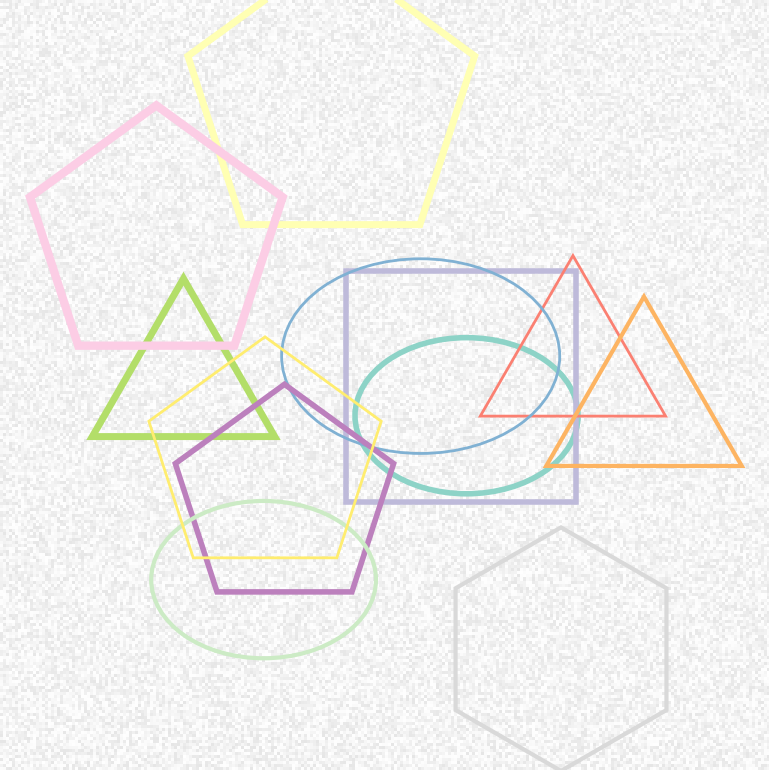[{"shape": "oval", "thickness": 2, "radius": 0.72, "center": [0.606, 0.46]}, {"shape": "pentagon", "thickness": 2.5, "radius": 0.98, "center": [0.43, 0.867]}, {"shape": "square", "thickness": 2, "radius": 0.75, "center": [0.598, 0.498]}, {"shape": "triangle", "thickness": 1, "radius": 0.69, "center": [0.744, 0.529]}, {"shape": "oval", "thickness": 1, "radius": 0.9, "center": [0.546, 0.538]}, {"shape": "triangle", "thickness": 1.5, "radius": 0.73, "center": [0.836, 0.468]}, {"shape": "triangle", "thickness": 2.5, "radius": 0.68, "center": [0.238, 0.501]}, {"shape": "pentagon", "thickness": 3, "radius": 0.86, "center": [0.203, 0.691]}, {"shape": "hexagon", "thickness": 1.5, "radius": 0.79, "center": [0.729, 0.157]}, {"shape": "pentagon", "thickness": 2, "radius": 0.75, "center": [0.369, 0.352]}, {"shape": "oval", "thickness": 1.5, "radius": 0.73, "center": [0.342, 0.247]}, {"shape": "pentagon", "thickness": 1, "radius": 0.79, "center": [0.344, 0.404]}]